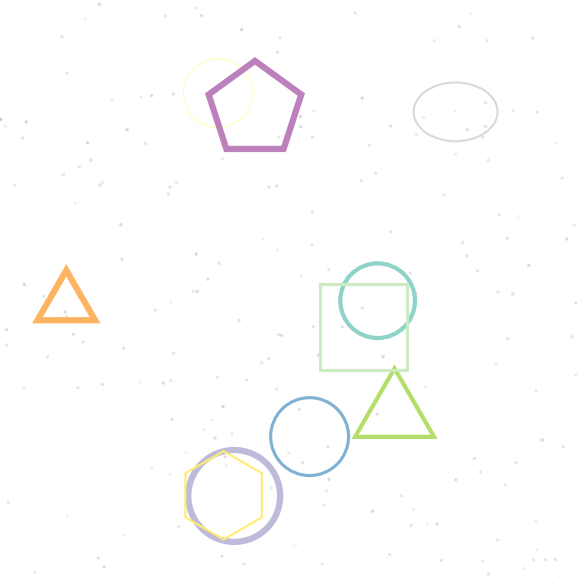[{"shape": "circle", "thickness": 2, "radius": 0.32, "center": [0.654, 0.478]}, {"shape": "circle", "thickness": 0.5, "radius": 0.3, "center": [0.377, 0.838]}, {"shape": "circle", "thickness": 3, "radius": 0.4, "center": [0.406, 0.14]}, {"shape": "circle", "thickness": 1.5, "radius": 0.34, "center": [0.536, 0.243]}, {"shape": "triangle", "thickness": 3, "radius": 0.29, "center": [0.115, 0.473]}, {"shape": "triangle", "thickness": 2, "radius": 0.4, "center": [0.683, 0.282]}, {"shape": "oval", "thickness": 1, "radius": 0.36, "center": [0.789, 0.805]}, {"shape": "pentagon", "thickness": 3, "radius": 0.42, "center": [0.442, 0.809]}, {"shape": "square", "thickness": 1.5, "radius": 0.37, "center": [0.63, 0.433]}, {"shape": "hexagon", "thickness": 1, "radius": 0.38, "center": [0.387, 0.141]}]